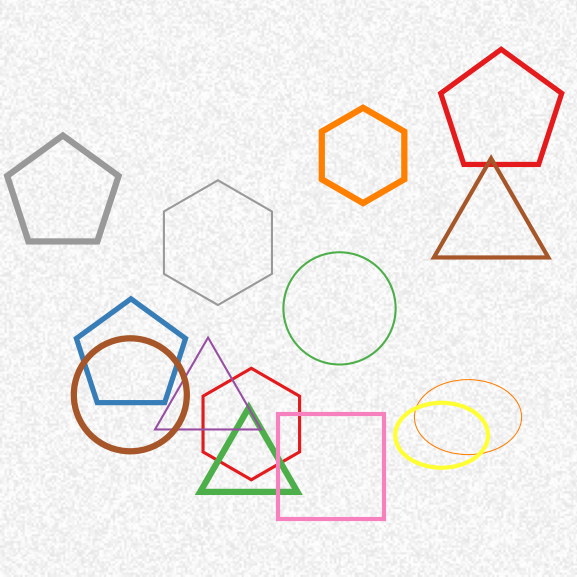[{"shape": "hexagon", "thickness": 1.5, "radius": 0.48, "center": [0.435, 0.265]}, {"shape": "pentagon", "thickness": 2.5, "radius": 0.55, "center": [0.868, 0.803]}, {"shape": "pentagon", "thickness": 2.5, "radius": 0.5, "center": [0.227, 0.382]}, {"shape": "triangle", "thickness": 3, "radius": 0.49, "center": [0.431, 0.196]}, {"shape": "circle", "thickness": 1, "radius": 0.49, "center": [0.588, 0.465]}, {"shape": "triangle", "thickness": 1, "radius": 0.53, "center": [0.36, 0.309]}, {"shape": "hexagon", "thickness": 3, "radius": 0.41, "center": [0.629, 0.73]}, {"shape": "oval", "thickness": 0.5, "radius": 0.46, "center": [0.81, 0.277]}, {"shape": "oval", "thickness": 2, "radius": 0.4, "center": [0.765, 0.245]}, {"shape": "circle", "thickness": 3, "radius": 0.49, "center": [0.226, 0.315]}, {"shape": "triangle", "thickness": 2, "radius": 0.57, "center": [0.85, 0.611]}, {"shape": "square", "thickness": 2, "radius": 0.46, "center": [0.573, 0.191]}, {"shape": "pentagon", "thickness": 3, "radius": 0.51, "center": [0.109, 0.663]}, {"shape": "hexagon", "thickness": 1, "radius": 0.54, "center": [0.377, 0.579]}]